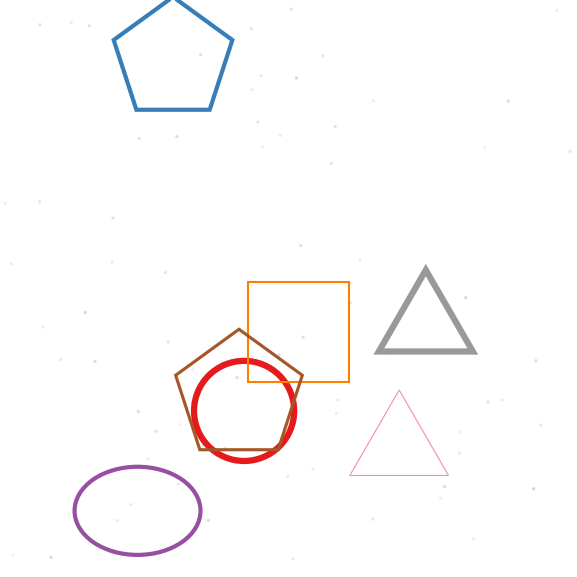[{"shape": "circle", "thickness": 3, "radius": 0.43, "center": [0.423, 0.288]}, {"shape": "pentagon", "thickness": 2, "radius": 0.54, "center": [0.3, 0.896]}, {"shape": "oval", "thickness": 2, "radius": 0.55, "center": [0.238, 0.115]}, {"shape": "square", "thickness": 1, "radius": 0.44, "center": [0.517, 0.424]}, {"shape": "pentagon", "thickness": 1.5, "radius": 0.58, "center": [0.414, 0.314]}, {"shape": "triangle", "thickness": 0.5, "radius": 0.49, "center": [0.691, 0.225]}, {"shape": "triangle", "thickness": 3, "radius": 0.47, "center": [0.737, 0.437]}]